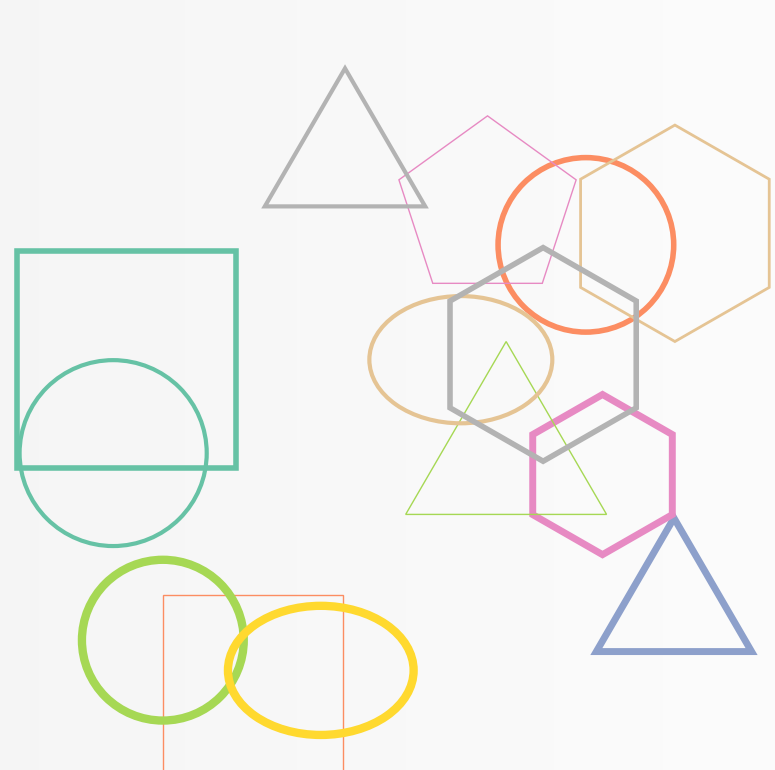[{"shape": "circle", "thickness": 1.5, "radius": 0.6, "center": [0.146, 0.412]}, {"shape": "square", "thickness": 2, "radius": 0.71, "center": [0.163, 0.533]}, {"shape": "square", "thickness": 0.5, "radius": 0.58, "center": [0.327, 0.11]}, {"shape": "circle", "thickness": 2, "radius": 0.57, "center": [0.756, 0.682]}, {"shape": "triangle", "thickness": 2.5, "radius": 0.58, "center": [0.87, 0.212]}, {"shape": "hexagon", "thickness": 2.5, "radius": 0.52, "center": [0.777, 0.384]}, {"shape": "pentagon", "thickness": 0.5, "radius": 0.6, "center": [0.629, 0.729]}, {"shape": "circle", "thickness": 3, "radius": 0.52, "center": [0.21, 0.169]}, {"shape": "triangle", "thickness": 0.5, "radius": 0.75, "center": [0.653, 0.407]}, {"shape": "oval", "thickness": 3, "radius": 0.6, "center": [0.414, 0.129]}, {"shape": "oval", "thickness": 1.5, "radius": 0.59, "center": [0.595, 0.533]}, {"shape": "hexagon", "thickness": 1, "radius": 0.7, "center": [0.871, 0.697]}, {"shape": "hexagon", "thickness": 2, "radius": 0.69, "center": [0.701, 0.54]}, {"shape": "triangle", "thickness": 1.5, "radius": 0.6, "center": [0.445, 0.792]}]